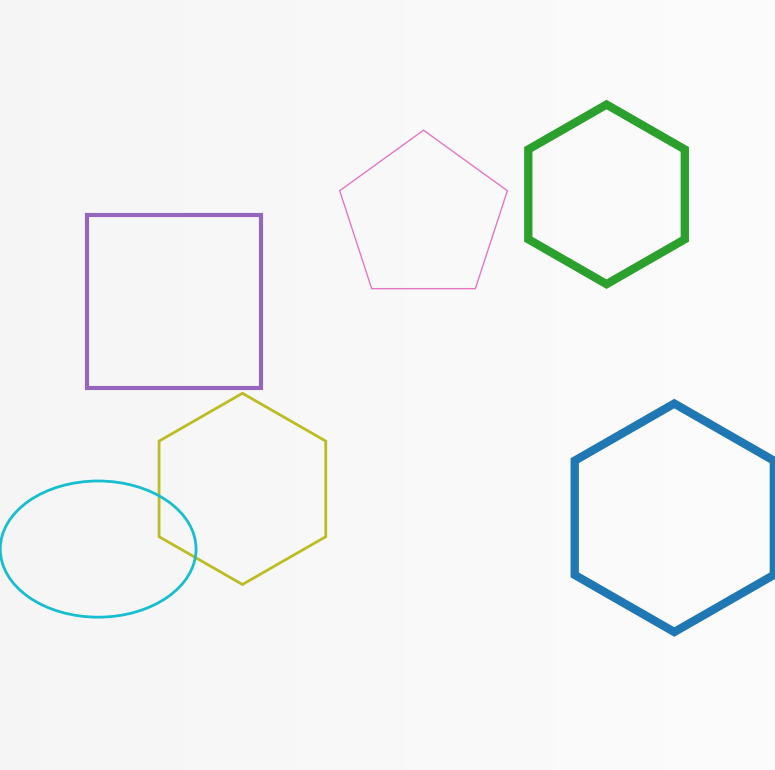[{"shape": "hexagon", "thickness": 3, "radius": 0.74, "center": [0.87, 0.328]}, {"shape": "hexagon", "thickness": 3, "radius": 0.58, "center": [0.783, 0.748]}, {"shape": "square", "thickness": 1.5, "radius": 0.56, "center": [0.224, 0.609]}, {"shape": "pentagon", "thickness": 0.5, "radius": 0.57, "center": [0.546, 0.717]}, {"shape": "hexagon", "thickness": 1, "radius": 0.62, "center": [0.313, 0.365]}, {"shape": "oval", "thickness": 1, "radius": 0.63, "center": [0.127, 0.287]}]